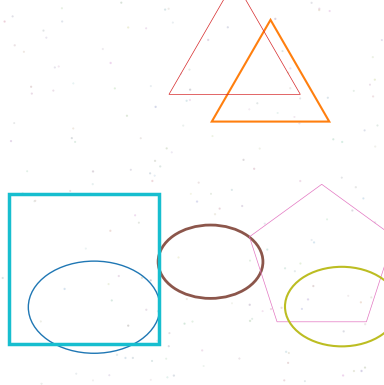[{"shape": "oval", "thickness": 1, "radius": 0.85, "center": [0.245, 0.202]}, {"shape": "triangle", "thickness": 1.5, "radius": 0.88, "center": [0.703, 0.772]}, {"shape": "triangle", "thickness": 0.5, "radius": 0.98, "center": [0.609, 0.853]}, {"shape": "oval", "thickness": 2, "radius": 0.68, "center": [0.547, 0.32]}, {"shape": "pentagon", "thickness": 0.5, "radius": 0.99, "center": [0.836, 0.324]}, {"shape": "oval", "thickness": 1.5, "radius": 0.74, "center": [0.888, 0.204]}, {"shape": "square", "thickness": 2.5, "radius": 0.97, "center": [0.219, 0.3]}]